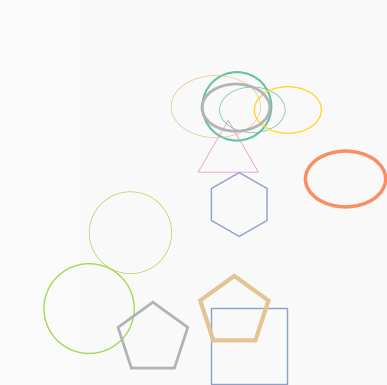[{"shape": "circle", "thickness": 1.5, "radius": 0.44, "center": [0.611, 0.724]}, {"shape": "oval", "thickness": 0.5, "radius": 0.42, "center": [0.651, 0.715]}, {"shape": "oval", "thickness": 2.5, "radius": 0.52, "center": [0.892, 0.535]}, {"shape": "square", "thickness": 1, "radius": 0.49, "center": [0.643, 0.102]}, {"shape": "hexagon", "thickness": 1, "radius": 0.41, "center": [0.617, 0.469]}, {"shape": "triangle", "thickness": 0.5, "radius": 0.45, "center": [0.589, 0.598]}, {"shape": "circle", "thickness": 0.5, "radius": 0.53, "center": [0.337, 0.396]}, {"shape": "circle", "thickness": 1, "radius": 0.58, "center": [0.23, 0.199]}, {"shape": "oval", "thickness": 1, "radius": 0.43, "center": [0.743, 0.714]}, {"shape": "oval", "thickness": 0.5, "radius": 0.58, "center": [0.557, 0.723]}, {"shape": "pentagon", "thickness": 3, "radius": 0.46, "center": [0.605, 0.191]}, {"shape": "oval", "thickness": 2, "radius": 0.44, "center": [0.609, 0.72]}, {"shape": "pentagon", "thickness": 2, "radius": 0.47, "center": [0.395, 0.12]}]